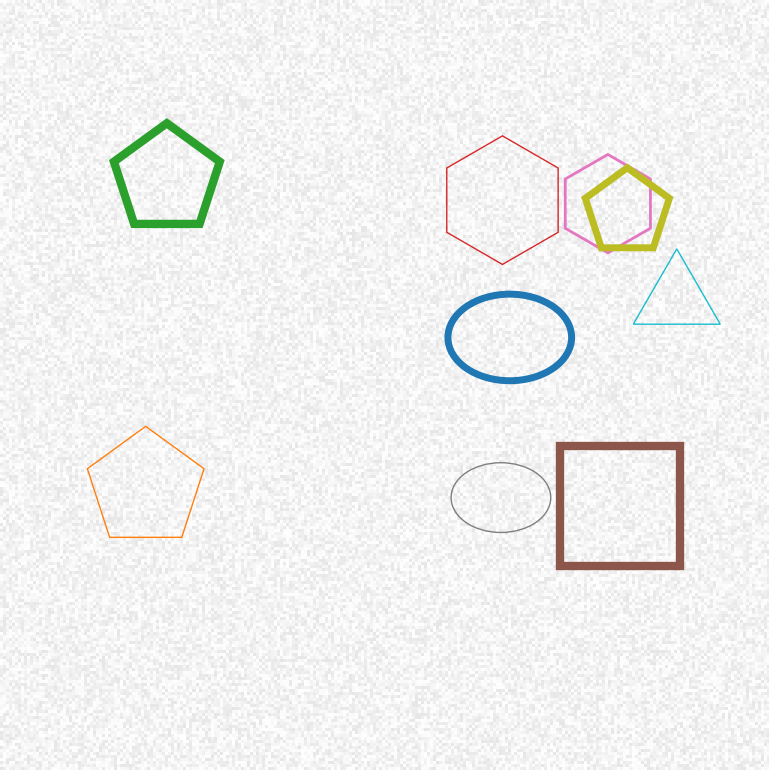[{"shape": "oval", "thickness": 2.5, "radius": 0.4, "center": [0.662, 0.562]}, {"shape": "pentagon", "thickness": 0.5, "radius": 0.4, "center": [0.189, 0.367]}, {"shape": "pentagon", "thickness": 3, "radius": 0.36, "center": [0.217, 0.768]}, {"shape": "hexagon", "thickness": 0.5, "radius": 0.42, "center": [0.653, 0.74]}, {"shape": "square", "thickness": 3, "radius": 0.39, "center": [0.805, 0.343]}, {"shape": "hexagon", "thickness": 1, "radius": 0.32, "center": [0.789, 0.736]}, {"shape": "oval", "thickness": 0.5, "radius": 0.32, "center": [0.651, 0.354]}, {"shape": "pentagon", "thickness": 2.5, "radius": 0.29, "center": [0.815, 0.725]}, {"shape": "triangle", "thickness": 0.5, "radius": 0.33, "center": [0.879, 0.612]}]